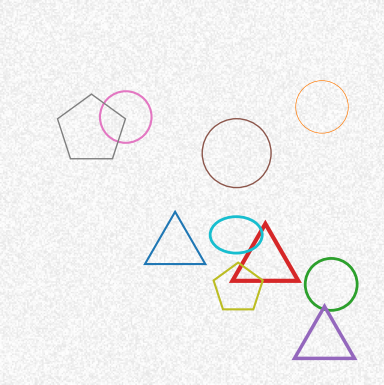[{"shape": "triangle", "thickness": 1.5, "radius": 0.45, "center": [0.455, 0.359]}, {"shape": "circle", "thickness": 0.5, "radius": 0.34, "center": [0.836, 0.722]}, {"shape": "circle", "thickness": 2, "radius": 0.34, "center": [0.86, 0.261]}, {"shape": "triangle", "thickness": 3, "radius": 0.49, "center": [0.689, 0.32]}, {"shape": "triangle", "thickness": 2.5, "radius": 0.45, "center": [0.843, 0.114]}, {"shape": "circle", "thickness": 1, "radius": 0.45, "center": [0.615, 0.602]}, {"shape": "circle", "thickness": 1.5, "radius": 0.33, "center": [0.327, 0.696]}, {"shape": "pentagon", "thickness": 1, "radius": 0.46, "center": [0.238, 0.663]}, {"shape": "pentagon", "thickness": 1.5, "radius": 0.34, "center": [0.619, 0.251]}, {"shape": "oval", "thickness": 2, "radius": 0.34, "center": [0.613, 0.39]}]